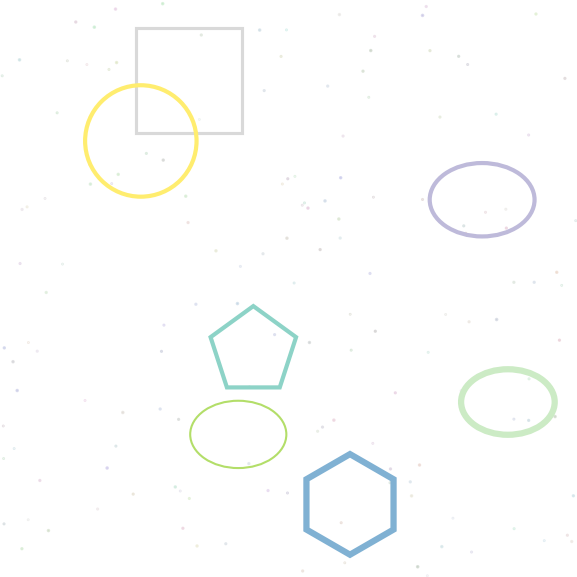[{"shape": "pentagon", "thickness": 2, "radius": 0.39, "center": [0.439, 0.391]}, {"shape": "oval", "thickness": 2, "radius": 0.45, "center": [0.835, 0.653]}, {"shape": "hexagon", "thickness": 3, "radius": 0.44, "center": [0.606, 0.126]}, {"shape": "oval", "thickness": 1, "radius": 0.42, "center": [0.413, 0.247]}, {"shape": "square", "thickness": 1.5, "radius": 0.46, "center": [0.328, 0.86]}, {"shape": "oval", "thickness": 3, "radius": 0.41, "center": [0.879, 0.303]}, {"shape": "circle", "thickness": 2, "radius": 0.48, "center": [0.244, 0.755]}]